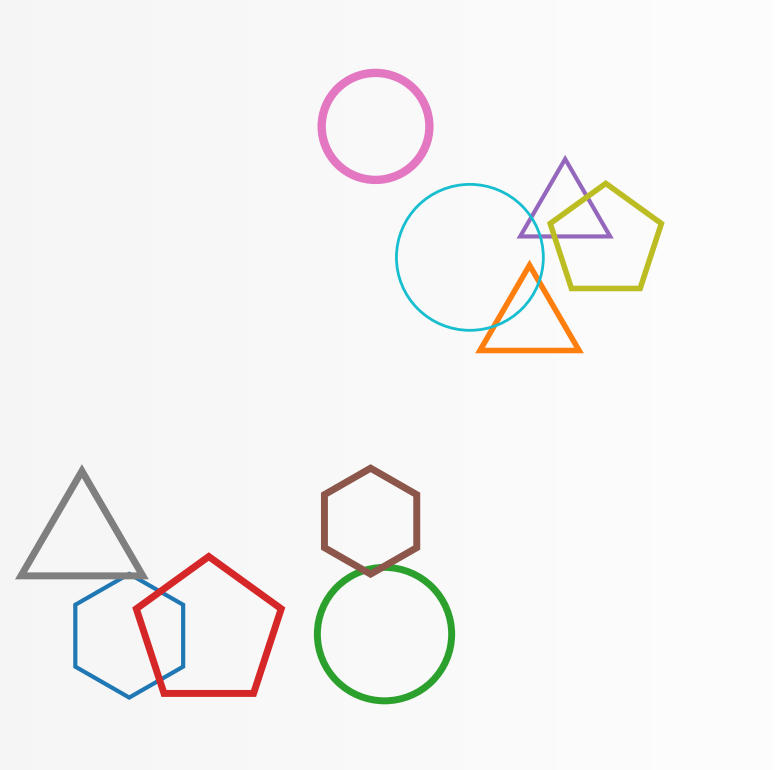[{"shape": "hexagon", "thickness": 1.5, "radius": 0.4, "center": [0.167, 0.174]}, {"shape": "triangle", "thickness": 2, "radius": 0.37, "center": [0.683, 0.582]}, {"shape": "circle", "thickness": 2.5, "radius": 0.43, "center": [0.496, 0.176]}, {"shape": "pentagon", "thickness": 2.5, "radius": 0.49, "center": [0.269, 0.179]}, {"shape": "triangle", "thickness": 1.5, "radius": 0.34, "center": [0.729, 0.726]}, {"shape": "hexagon", "thickness": 2.5, "radius": 0.34, "center": [0.478, 0.323]}, {"shape": "circle", "thickness": 3, "radius": 0.35, "center": [0.485, 0.836]}, {"shape": "triangle", "thickness": 2.5, "radius": 0.45, "center": [0.106, 0.297]}, {"shape": "pentagon", "thickness": 2, "radius": 0.38, "center": [0.782, 0.686]}, {"shape": "circle", "thickness": 1, "radius": 0.47, "center": [0.606, 0.666]}]